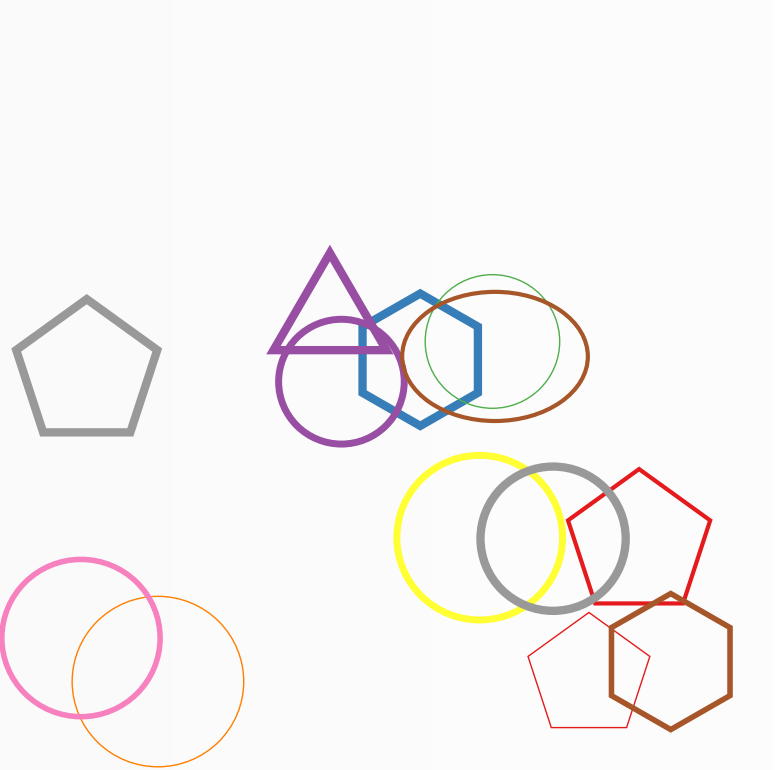[{"shape": "pentagon", "thickness": 1.5, "radius": 0.48, "center": [0.825, 0.294]}, {"shape": "pentagon", "thickness": 0.5, "radius": 0.41, "center": [0.76, 0.122]}, {"shape": "hexagon", "thickness": 3, "radius": 0.43, "center": [0.542, 0.533]}, {"shape": "circle", "thickness": 0.5, "radius": 0.43, "center": [0.635, 0.557]}, {"shape": "circle", "thickness": 2.5, "radius": 0.41, "center": [0.441, 0.504]}, {"shape": "triangle", "thickness": 3, "radius": 0.42, "center": [0.426, 0.587]}, {"shape": "circle", "thickness": 0.5, "radius": 0.55, "center": [0.204, 0.115]}, {"shape": "circle", "thickness": 2.5, "radius": 0.53, "center": [0.619, 0.302]}, {"shape": "oval", "thickness": 1.5, "radius": 0.6, "center": [0.639, 0.537]}, {"shape": "hexagon", "thickness": 2, "radius": 0.44, "center": [0.865, 0.141]}, {"shape": "circle", "thickness": 2, "radius": 0.51, "center": [0.104, 0.171]}, {"shape": "circle", "thickness": 3, "radius": 0.47, "center": [0.714, 0.3]}, {"shape": "pentagon", "thickness": 3, "radius": 0.48, "center": [0.112, 0.516]}]